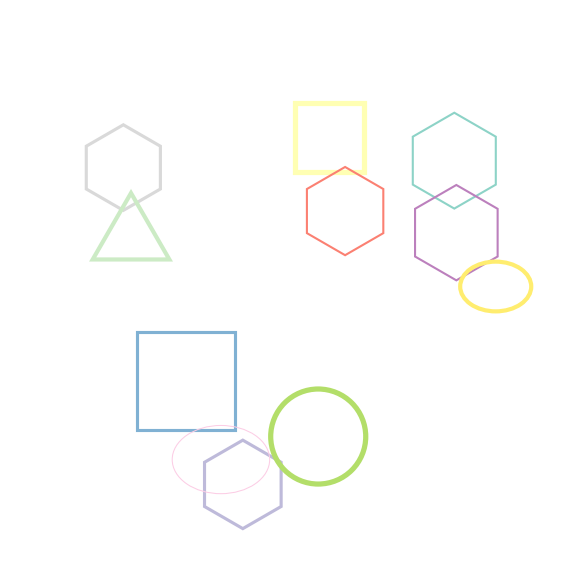[{"shape": "hexagon", "thickness": 1, "radius": 0.41, "center": [0.787, 0.721]}, {"shape": "square", "thickness": 2.5, "radius": 0.3, "center": [0.571, 0.761]}, {"shape": "hexagon", "thickness": 1.5, "radius": 0.38, "center": [0.42, 0.16]}, {"shape": "hexagon", "thickness": 1, "radius": 0.38, "center": [0.598, 0.634]}, {"shape": "square", "thickness": 1.5, "radius": 0.42, "center": [0.322, 0.339]}, {"shape": "circle", "thickness": 2.5, "radius": 0.41, "center": [0.551, 0.243]}, {"shape": "oval", "thickness": 0.5, "radius": 0.42, "center": [0.383, 0.203]}, {"shape": "hexagon", "thickness": 1.5, "radius": 0.37, "center": [0.214, 0.709]}, {"shape": "hexagon", "thickness": 1, "radius": 0.41, "center": [0.79, 0.596]}, {"shape": "triangle", "thickness": 2, "radius": 0.38, "center": [0.227, 0.588]}, {"shape": "oval", "thickness": 2, "radius": 0.31, "center": [0.858, 0.503]}]